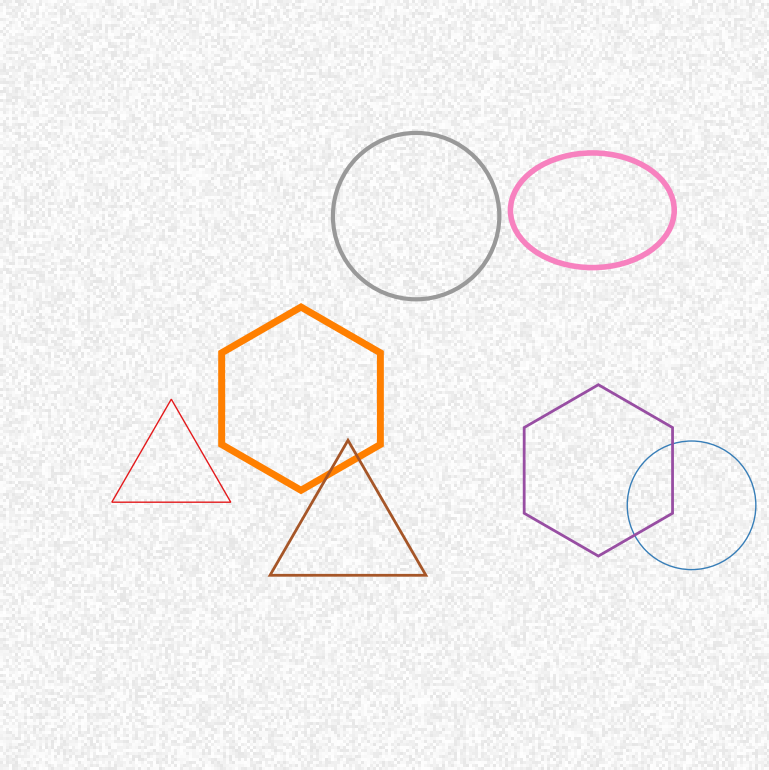[{"shape": "triangle", "thickness": 0.5, "radius": 0.45, "center": [0.222, 0.392]}, {"shape": "circle", "thickness": 0.5, "radius": 0.42, "center": [0.898, 0.344]}, {"shape": "hexagon", "thickness": 1, "radius": 0.56, "center": [0.777, 0.389]}, {"shape": "hexagon", "thickness": 2.5, "radius": 0.59, "center": [0.391, 0.482]}, {"shape": "triangle", "thickness": 1, "radius": 0.58, "center": [0.452, 0.311]}, {"shape": "oval", "thickness": 2, "radius": 0.53, "center": [0.769, 0.727]}, {"shape": "circle", "thickness": 1.5, "radius": 0.54, "center": [0.54, 0.719]}]